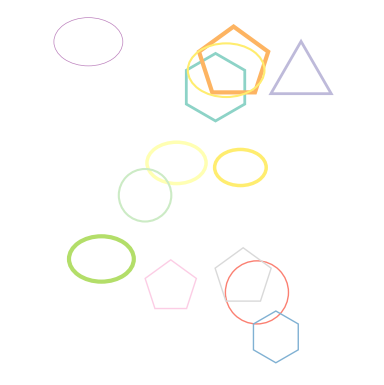[{"shape": "hexagon", "thickness": 2, "radius": 0.44, "center": [0.56, 0.774]}, {"shape": "oval", "thickness": 2.5, "radius": 0.38, "center": [0.458, 0.577]}, {"shape": "triangle", "thickness": 2, "radius": 0.45, "center": [0.782, 0.802]}, {"shape": "circle", "thickness": 1, "radius": 0.41, "center": [0.667, 0.241]}, {"shape": "hexagon", "thickness": 1, "radius": 0.34, "center": [0.717, 0.125]}, {"shape": "pentagon", "thickness": 3, "radius": 0.47, "center": [0.607, 0.836]}, {"shape": "oval", "thickness": 3, "radius": 0.42, "center": [0.263, 0.327]}, {"shape": "pentagon", "thickness": 1, "radius": 0.35, "center": [0.444, 0.255]}, {"shape": "pentagon", "thickness": 1, "radius": 0.38, "center": [0.632, 0.28]}, {"shape": "oval", "thickness": 0.5, "radius": 0.45, "center": [0.23, 0.892]}, {"shape": "circle", "thickness": 1.5, "radius": 0.34, "center": [0.377, 0.493]}, {"shape": "oval", "thickness": 2.5, "radius": 0.33, "center": [0.624, 0.565]}, {"shape": "oval", "thickness": 1.5, "radius": 0.5, "center": [0.587, 0.818]}]